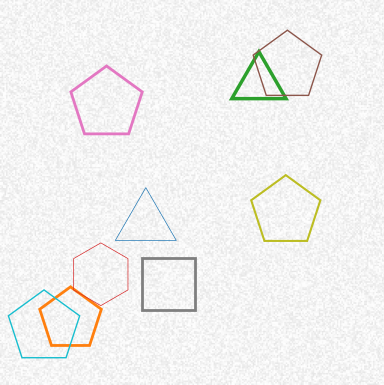[{"shape": "triangle", "thickness": 0.5, "radius": 0.46, "center": [0.379, 0.421]}, {"shape": "pentagon", "thickness": 2, "radius": 0.42, "center": [0.183, 0.171]}, {"shape": "triangle", "thickness": 2.5, "radius": 0.41, "center": [0.673, 0.784]}, {"shape": "hexagon", "thickness": 0.5, "radius": 0.41, "center": [0.262, 0.288]}, {"shape": "pentagon", "thickness": 1, "radius": 0.47, "center": [0.747, 0.828]}, {"shape": "pentagon", "thickness": 2, "radius": 0.49, "center": [0.277, 0.731]}, {"shape": "square", "thickness": 2, "radius": 0.34, "center": [0.438, 0.262]}, {"shape": "pentagon", "thickness": 1.5, "radius": 0.47, "center": [0.742, 0.451]}, {"shape": "pentagon", "thickness": 1, "radius": 0.49, "center": [0.114, 0.15]}]